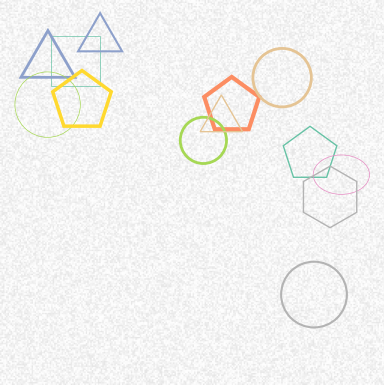[{"shape": "square", "thickness": 0.5, "radius": 0.32, "center": [0.196, 0.841]}, {"shape": "pentagon", "thickness": 1, "radius": 0.37, "center": [0.805, 0.599]}, {"shape": "pentagon", "thickness": 3, "radius": 0.38, "center": [0.602, 0.725]}, {"shape": "triangle", "thickness": 2, "radius": 0.4, "center": [0.124, 0.84]}, {"shape": "triangle", "thickness": 1.5, "radius": 0.33, "center": [0.26, 0.9]}, {"shape": "oval", "thickness": 0.5, "radius": 0.37, "center": [0.887, 0.546]}, {"shape": "circle", "thickness": 2, "radius": 0.3, "center": [0.528, 0.635]}, {"shape": "circle", "thickness": 0.5, "radius": 0.42, "center": [0.124, 0.728]}, {"shape": "pentagon", "thickness": 2.5, "radius": 0.4, "center": [0.213, 0.737]}, {"shape": "circle", "thickness": 2, "radius": 0.38, "center": [0.733, 0.798]}, {"shape": "triangle", "thickness": 1, "radius": 0.32, "center": [0.575, 0.69]}, {"shape": "hexagon", "thickness": 1, "radius": 0.4, "center": [0.857, 0.489]}, {"shape": "circle", "thickness": 1.5, "radius": 0.43, "center": [0.816, 0.235]}]